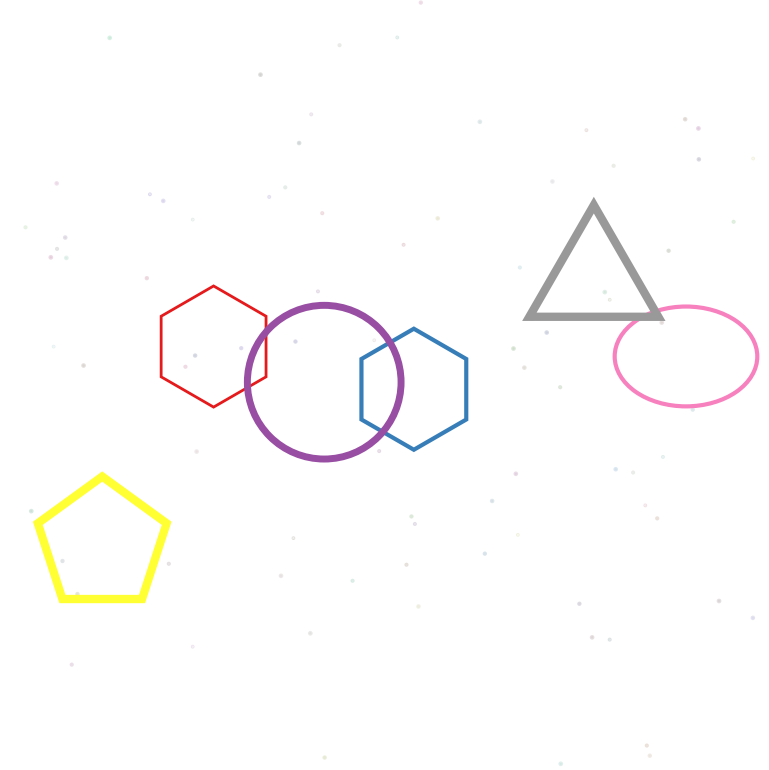[{"shape": "hexagon", "thickness": 1, "radius": 0.39, "center": [0.277, 0.55]}, {"shape": "hexagon", "thickness": 1.5, "radius": 0.39, "center": [0.537, 0.494]}, {"shape": "circle", "thickness": 2.5, "radius": 0.5, "center": [0.421, 0.504]}, {"shape": "pentagon", "thickness": 3, "radius": 0.44, "center": [0.133, 0.293]}, {"shape": "oval", "thickness": 1.5, "radius": 0.46, "center": [0.891, 0.537]}, {"shape": "triangle", "thickness": 3, "radius": 0.48, "center": [0.771, 0.637]}]